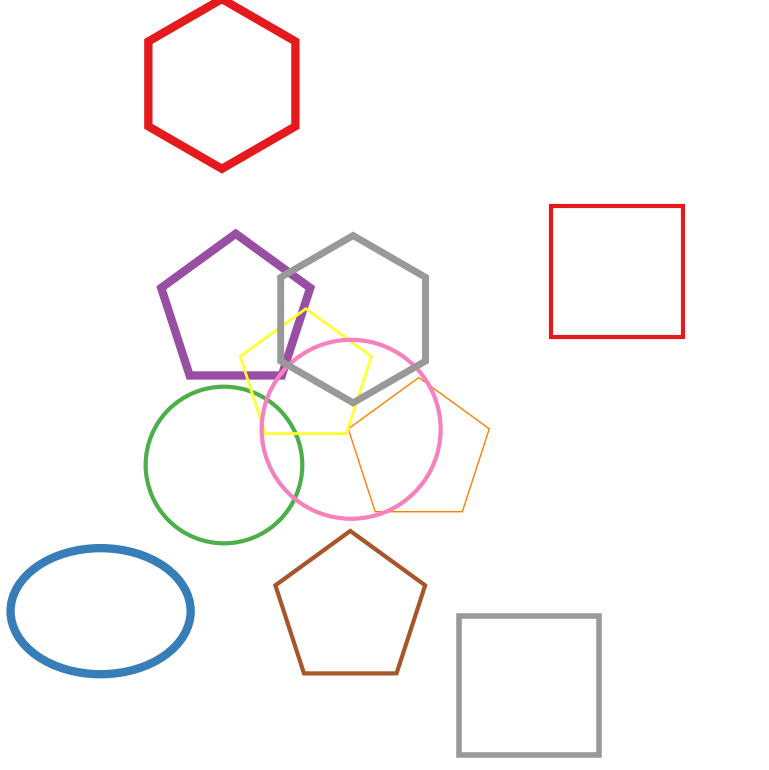[{"shape": "hexagon", "thickness": 3, "radius": 0.55, "center": [0.288, 0.891]}, {"shape": "square", "thickness": 1.5, "radius": 0.43, "center": [0.801, 0.647]}, {"shape": "oval", "thickness": 3, "radius": 0.58, "center": [0.131, 0.206]}, {"shape": "circle", "thickness": 1.5, "radius": 0.51, "center": [0.291, 0.396]}, {"shape": "pentagon", "thickness": 3, "radius": 0.51, "center": [0.306, 0.595]}, {"shape": "pentagon", "thickness": 0.5, "radius": 0.48, "center": [0.544, 0.413]}, {"shape": "pentagon", "thickness": 1, "radius": 0.45, "center": [0.397, 0.509]}, {"shape": "pentagon", "thickness": 1.5, "radius": 0.51, "center": [0.455, 0.208]}, {"shape": "circle", "thickness": 1.5, "radius": 0.58, "center": [0.456, 0.443]}, {"shape": "square", "thickness": 2, "radius": 0.45, "center": [0.687, 0.11]}, {"shape": "hexagon", "thickness": 2.5, "radius": 0.54, "center": [0.459, 0.585]}]